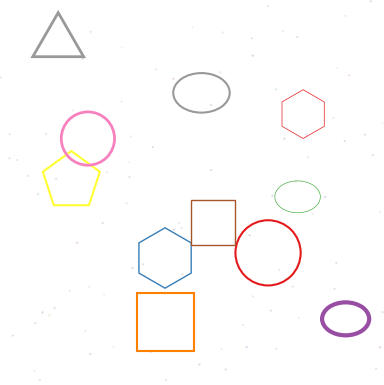[{"shape": "hexagon", "thickness": 0.5, "radius": 0.32, "center": [0.787, 0.704]}, {"shape": "circle", "thickness": 1.5, "radius": 0.42, "center": [0.696, 0.343]}, {"shape": "hexagon", "thickness": 1, "radius": 0.39, "center": [0.429, 0.33]}, {"shape": "oval", "thickness": 0.5, "radius": 0.3, "center": [0.773, 0.489]}, {"shape": "oval", "thickness": 3, "radius": 0.31, "center": [0.898, 0.172]}, {"shape": "square", "thickness": 1.5, "radius": 0.37, "center": [0.43, 0.163]}, {"shape": "pentagon", "thickness": 1.5, "radius": 0.39, "center": [0.185, 0.53]}, {"shape": "square", "thickness": 1, "radius": 0.29, "center": [0.553, 0.422]}, {"shape": "circle", "thickness": 2, "radius": 0.35, "center": [0.228, 0.64]}, {"shape": "oval", "thickness": 1.5, "radius": 0.37, "center": [0.523, 0.759]}, {"shape": "triangle", "thickness": 2, "radius": 0.38, "center": [0.151, 0.891]}]